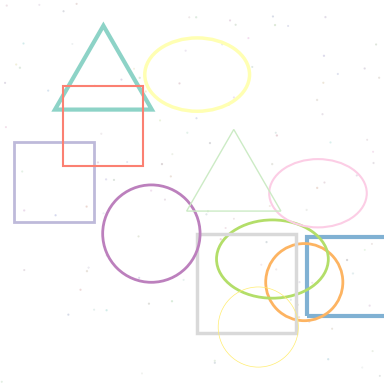[{"shape": "triangle", "thickness": 3, "radius": 0.73, "center": [0.269, 0.788]}, {"shape": "oval", "thickness": 2.5, "radius": 0.68, "center": [0.512, 0.806]}, {"shape": "square", "thickness": 2, "radius": 0.52, "center": [0.141, 0.527]}, {"shape": "square", "thickness": 1.5, "radius": 0.52, "center": [0.267, 0.673]}, {"shape": "square", "thickness": 3, "radius": 0.52, "center": [0.9, 0.282]}, {"shape": "circle", "thickness": 2, "radius": 0.5, "center": [0.79, 0.267]}, {"shape": "oval", "thickness": 2, "radius": 0.73, "center": [0.708, 0.327]}, {"shape": "oval", "thickness": 1.5, "radius": 0.63, "center": [0.826, 0.498]}, {"shape": "square", "thickness": 2.5, "radius": 0.64, "center": [0.641, 0.264]}, {"shape": "circle", "thickness": 2, "radius": 0.63, "center": [0.393, 0.393]}, {"shape": "triangle", "thickness": 1, "radius": 0.71, "center": [0.607, 0.522]}, {"shape": "circle", "thickness": 0.5, "radius": 0.52, "center": [0.671, 0.151]}]